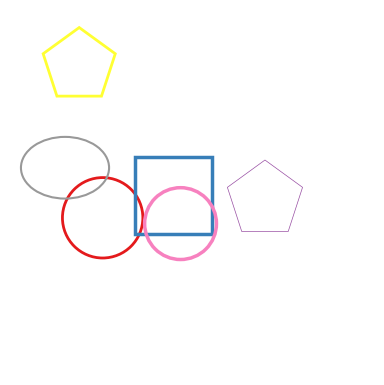[{"shape": "circle", "thickness": 2, "radius": 0.52, "center": [0.267, 0.434]}, {"shape": "square", "thickness": 2.5, "radius": 0.5, "center": [0.451, 0.492]}, {"shape": "pentagon", "thickness": 0.5, "radius": 0.51, "center": [0.688, 0.482]}, {"shape": "pentagon", "thickness": 2, "radius": 0.49, "center": [0.206, 0.83]}, {"shape": "circle", "thickness": 2.5, "radius": 0.47, "center": [0.469, 0.419]}, {"shape": "oval", "thickness": 1.5, "radius": 0.57, "center": [0.169, 0.564]}]